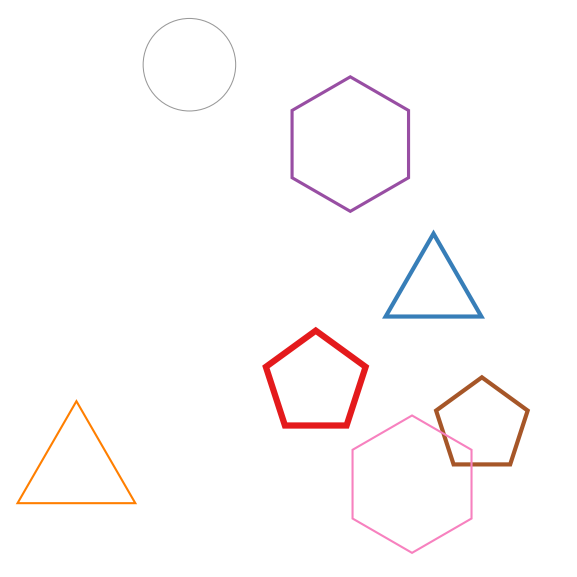[{"shape": "pentagon", "thickness": 3, "radius": 0.45, "center": [0.547, 0.336]}, {"shape": "triangle", "thickness": 2, "radius": 0.48, "center": [0.751, 0.499]}, {"shape": "hexagon", "thickness": 1.5, "radius": 0.58, "center": [0.607, 0.75]}, {"shape": "triangle", "thickness": 1, "radius": 0.59, "center": [0.132, 0.187]}, {"shape": "pentagon", "thickness": 2, "radius": 0.42, "center": [0.834, 0.262]}, {"shape": "hexagon", "thickness": 1, "radius": 0.59, "center": [0.713, 0.161]}, {"shape": "circle", "thickness": 0.5, "radius": 0.4, "center": [0.328, 0.887]}]